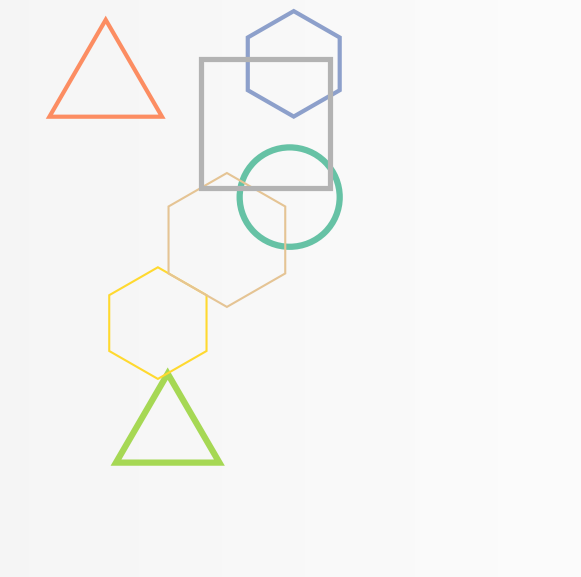[{"shape": "circle", "thickness": 3, "radius": 0.43, "center": [0.498, 0.658]}, {"shape": "triangle", "thickness": 2, "radius": 0.56, "center": [0.182, 0.853]}, {"shape": "hexagon", "thickness": 2, "radius": 0.46, "center": [0.505, 0.889]}, {"shape": "triangle", "thickness": 3, "radius": 0.51, "center": [0.289, 0.249]}, {"shape": "hexagon", "thickness": 1, "radius": 0.48, "center": [0.272, 0.44]}, {"shape": "hexagon", "thickness": 1, "radius": 0.58, "center": [0.39, 0.584]}, {"shape": "square", "thickness": 2.5, "radius": 0.56, "center": [0.457, 0.785]}]